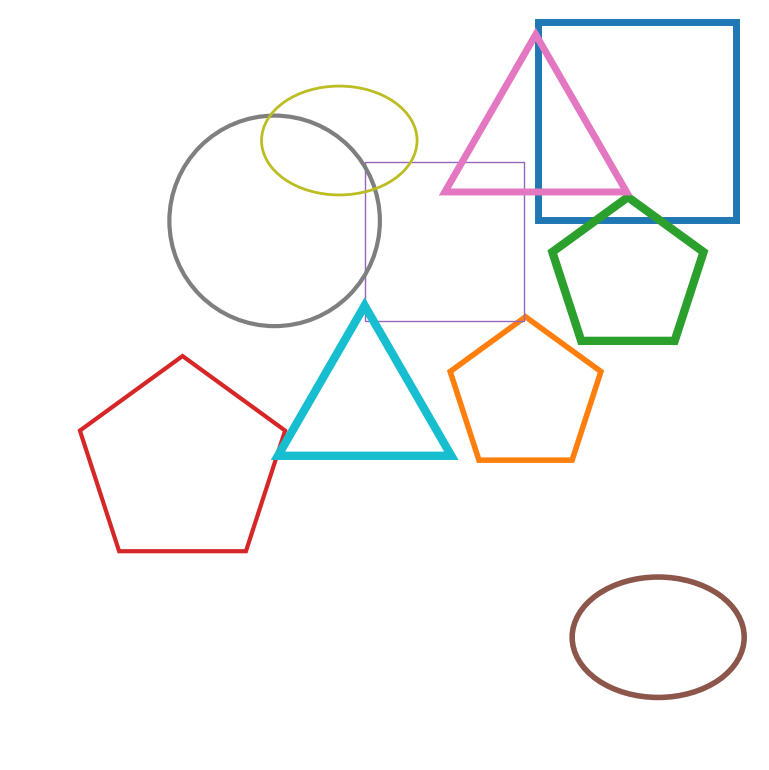[{"shape": "square", "thickness": 2.5, "radius": 0.64, "center": [0.827, 0.843]}, {"shape": "pentagon", "thickness": 2, "radius": 0.51, "center": [0.683, 0.486]}, {"shape": "pentagon", "thickness": 3, "radius": 0.52, "center": [0.816, 0.641]}, {"shape": "pentagon", "thickness": 1.5, "radius": 0.7, "center": [0.237, 0.397]}, {"shape": "square", "thickness": 0.5, "radius": 0.52, "center": [0.577, 0.686]}, {"shape": "oval", "thickness": 2, "radius": 0.56, "center": [0.855, 0.172]}, {"shape": "triangle", "thickness": 2.5, "radius": 0.68, "center": [0.696, 0.819]}, {"shape": "circle", "thickness": 1.5, "radius": 0.68, "center": [0.357, 0.713]}, {"shape": "oval", "thickness": 1, "radius": 0.5, "center": [0.441, 0.818]}, {"shape": "triangle", "thickness": 3, "radius": 0.65, "center": [0.474, 0.473]}]